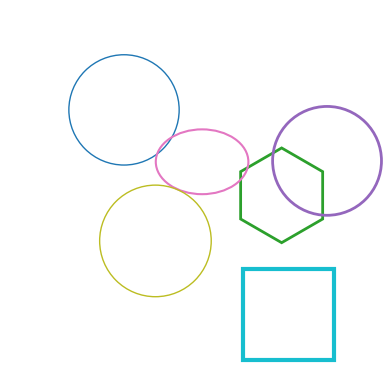[{"shape": "circle", "thickness": 1, "radius": 0.72, "center": [0.322, 0.715]}, {"shape": "hexagon", "thickness": 2, "radius": 0.62, "center": [0.732, 0.493]}, {"shape": "circle", "thickness": 2, "radius": 0.71, "center": [0.849, 0.582]}, {"shape": "oval", "thickness": 1.5, "radius": 0.6, "center": [0.525, 0.58]}, {"shape": "circle", "thickness": 1, "radius": 0.72, "center": [0.404, 0.374]}, {"shape": "square", "thickness": 3, "radius": 0.59, "center": [0.749, 0.183]}]